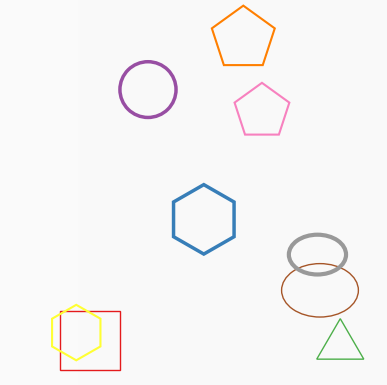[{"shape": "square", "thickness": 1, "radius": 0.39, "center": [0.233, 0.115]}, {"shape": "hexagon", "thickness": 2.5, "radius": 0.45, "center": [0.526, 0.43]}, {"shape": "triangle", "thickness": 1, "radius": 0.35, "center": [0.878, 0.102]}, {"shape": "circle", "thickness": 2.5, "radius": 0.36, "center": [0.382, 0.767]}, {"shape": "pentagon", "thickness": 1.5, "radius": 0.43, "center": [0.628, 0.9]}, {"shape": "hexagon", "thickness": 1.5, "radius": 0.36, "center": [0.197, 0.136]}, {"shape": "oval", "thickness": 1, "radius": 0.5, "center": [0.826, 0.246]}, {"shape": "pentagon", "thickness": 1.5, "radius": 0.37, "center": [0.676, 0.711]}, {"shape": "oval", "thickness": 3, "radius": 0.37, "center": [0.819, 0.339]}]